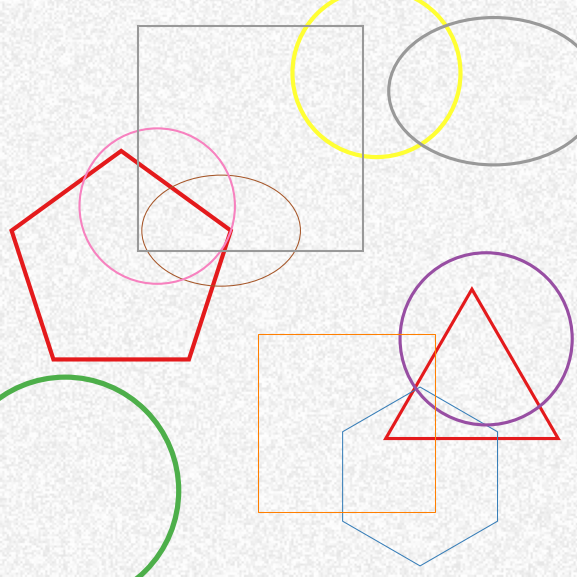[{"shape": "triangle", "thickness": 1.5, "radius": 0.86, "center": [0.817, 0.326]}, {"shape": "pentagon", "thickness": 2, "radius": 1.0, "center": [0.21, 0.538]}, {"shape": "hexagon", "thickness": 0.5, "radius": 0.77, "center": [0.727, 0.174]}, {"shape": "circle", "thickness": 2.5, "radius": 0.98, "center": [0.113, 0.15]}, {"shape": "circle", "thickness": 1.5, "radius": 0.75, "center": [0.842, 0.412]}, {"shape": "square", "thickness": 0.5, "radius": 0.77, "center": [0.6, 0.267]}, {"shape": "circle", "thickness": 2, "radius": 0.73, "center": [0.652, 0.873]}, {"shape": "oval", "thickness": 0.5, "radius": 0.69, "center": [0.383, 0.6]}, {"shape": "circle", "thickness": 1, "radius": 0.67, "center": [0.272, 0.642]}, {"shape": "square", "thickness": 1, "radius": 0.97, "center": [0.434, 0.759]}, {"shape": "oval", "thickness": 1.5, "radius": 0.91, "center": [0.855, 0.841]}]